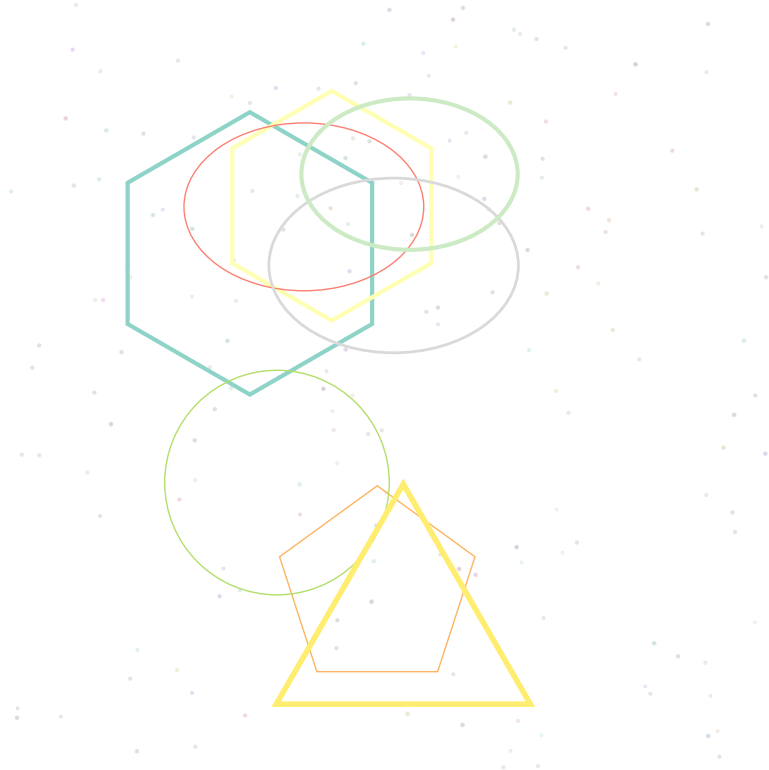[{"shape": "hexagon", "thickness": 1.5, "radius": 0.92, "center": [0.324, 0.671]}, {"shape": "hexagon", "thickness": 1.5, "radius": 0.75, "center": [0.431, 0.733]}, {"shape": "oval", "thickness": 0.5, "radius": 0.78, "center": [0.395, 0.731]}, {"shape": "pentagon", "thickness": 0.5, "radius": 0.67, "center": [0.49, 0.236]}, {"shape": "circle", "thickness": 0.5, "radius": 0.73, "center": [0.36, 0.373]}, {"shape": "oval", "thickness": 1, "radius": 0.81, "center": [0.511, 0.655]}, {"shape": "oval", "thickness": 1.5, "radius": 0.7, "center": [0.532, 0.774]}, {"shape": "triangle", "thickness": 2, "radius": 0.95, "center": [0.524, 0.181]}]